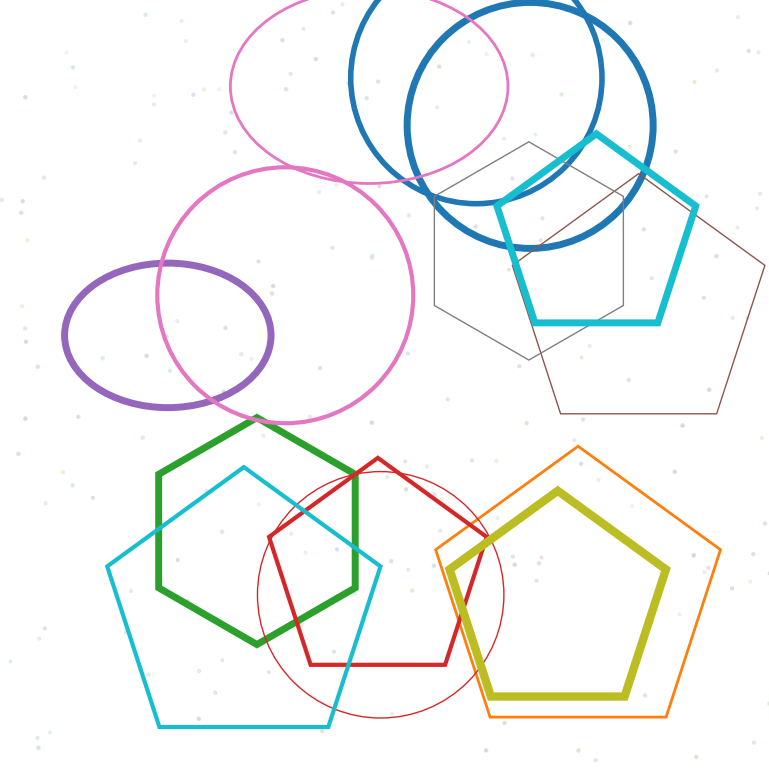[{"shape": "circle", "thickness": 2.5, "radius": 0.8, "center": [0.689, 0.837]}, {"shape": "circle", "thickness": 2, "radius": 0.82, "center": [0.619, 0.899]}, {"shape": "pentagon", "thickness": 1, "radius": 0.97, "center": [0.751, 0.226]}, {"shape": "hexagon", "thickness": 2.5, "radius": 0.74, "center": [0.334, 0.31]}, {"shape": "circle", "thickness": 0.5, "radius": 0.8, "center": [0.494, 0.228]}, {"shape": "pentagon", "thickness": 1.5, "radius": 0.74, "center": [0.491, 0.257]}, {"shape": "oval", "thickness": 2.5, "radius": 0.67, "center": [0.218, 0.564]}, {"shape": "pentagon", "thickness": 0.5, "radius": 0.86, "center": [0.829, 0.602]}, {"shape": "circle", "thickness": 1.5, "radius": 0.83, "center": [0.371, 0.617]}, {"shape": "oval", "thickness": 1, "radius": 0.9, "center": [0.479, 0.888]}, {"shape": "hexagon", "thickness": 0.5, "radius": 0.71, "center": [0.687, 0.674]}, {"shape": "pentagon", "thickness": 3, "radius": 0.74, "center": [0.724, 0.215]}, {"shape": "pentagon", "thickness": 2.5, "radius": 0.68, "center": [0.775, 0.69]}, {"shape": "pentagon", "thickness": 1.5, "radius": 0.93, "center": [0.317, 0.207]}]